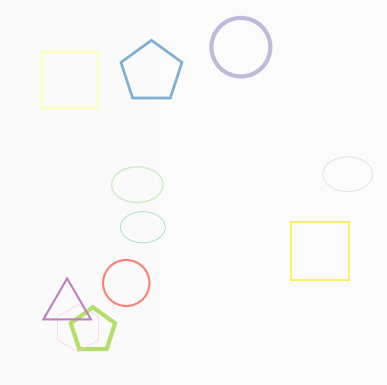[{"shape": "oval", "thickness": 0.5, "radius": 0.29, "center": [0.369, 0.41]}, {"shape": "square", "thickness": 1.5, "radius": 0.36, "center": [0.181, 0.793]}, {"shape": "circle", "thickness": 3, "radius": 0.38, "center": [0.622, 0.877]}, {"shape": "circle", "thickness": 1.5, "radius": 0.3, "center": [0.326, 0.265]}, {"shape": "pentagon", "thickness": 2, "radius": 0.41, "center": [0.391, 0.812]}, {"shape": "pentagon", "thickness": 3, "radius": 0.3, "center": [0.24, 0.142]}, {"shape": "hexagon", "thickness": 0.5, "radius": 0.31, "center": [0.202, 0.148]}, {"shape": "oval", "thickness": 0.5, "radius": 0.32, "center": [0.897, 0.548]}, {"shape": "triangle", "thickness": 1.5, "radius": 0.35, "center": [0.173, 0.206]}, {"shape": "oval", "thickness": 1, "radius": 0.33, "center": [0.354, 0.52]}, {"shape": "square", "thickness": 1.5, "radius": 0.37, "center": [0.825, 0.348]}]